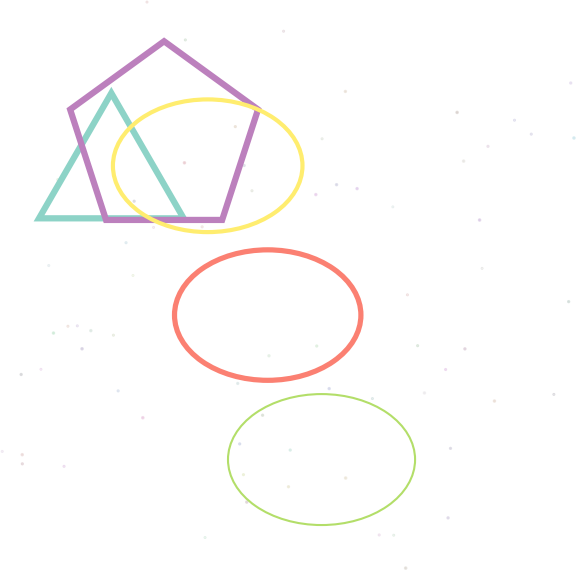[{"shape": "triangle", "thickness": 3, "radius": 0.72, "center": [0.193, 0.693]}, {"shape": "oval", "thickness": 2.5, "radius": 0.81, "center": [0.464, 0.454]}, {"shape": "oval", "thickness": 1, "radius": 0.81, "center": [0.557, 0.203]}, {"shape": "pentagon", "thickness": 3, "radius": 0.86, "center": [0.284, 0.757]}, {"shape": "oval", "thickness": 2, "radius": 0.82, "center": [0.36, 0.712]}]